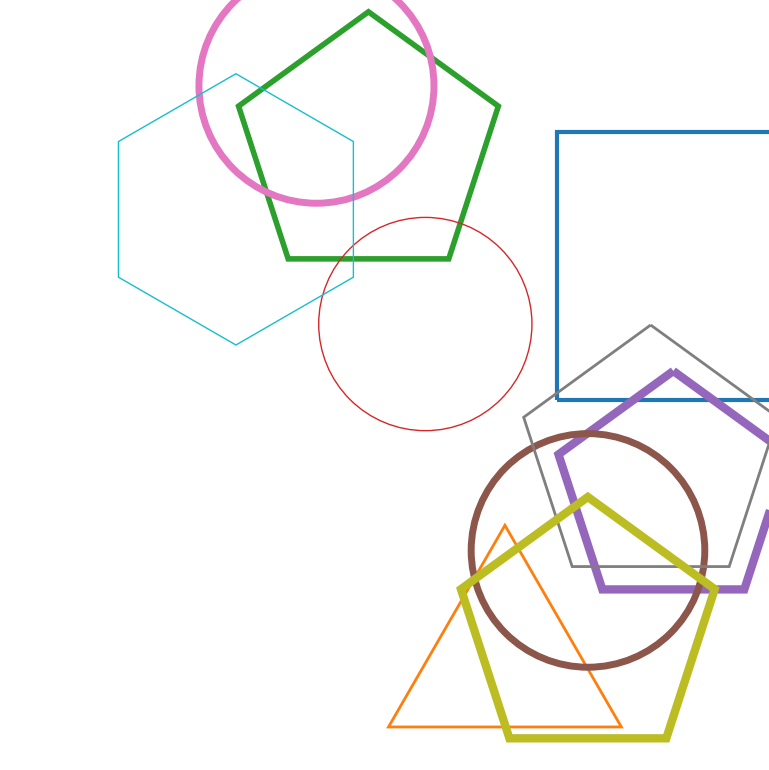[{"shape": "square", "thickness": 1.5, "radius": 0.87, "center": [0.898, 0.655]}, {"shape": "triangle", "thickness": 1, "radius": 0.87, "center": [0.656, 0.143]}, {"shape": "pentagon", "thickness": 2, "radius": 0.89, "center": [0.479, 0.807]}, {"shape": "circle", "thickness": 0.5, "radius": 0.69, "center": [0.552, 0.579]}, {"shape": "pentagon", "thickness": 3, "radius": 0.78, "center": [0.874, 0.361]}, {"shape": "circle", "thickness": 2.5, "radius": 0.76, "center": [0.764, 0.285]}, {"shape": "circle", "thickness": 2.5, "radius": 0.76, "center": [0.411, 0.889]}, {"shape": "pentagon", "thickness": 1, "radius": 0.87, "center": [0.845, 0.404]}, {"shape": "pentagon", "thickness": 3, "radius": 0.87, "center": [0.763, 0.181]}, {"shape": "hexagon", "thickness": 0.5, "radius": 0.88, "center": [0.306, 0.728]}]